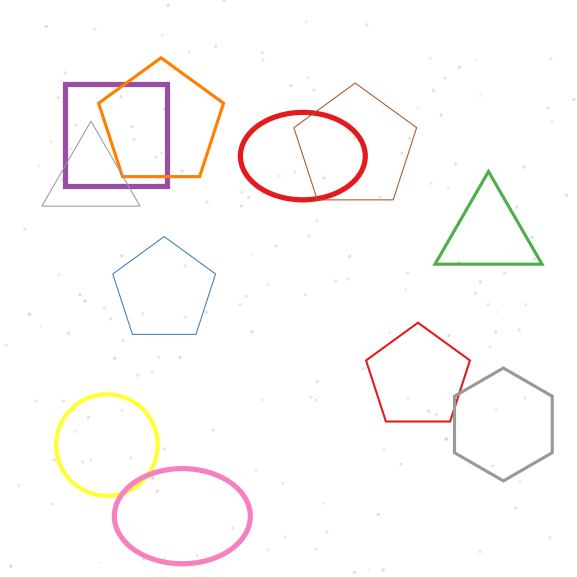[{"shape": "pentagon", "thickness": 1, "radius": 0.47, "center": [0.724, 0.346]}, {"shape": "oval", "thickness": 2.5, "radius": 0.54, "center": [0.524, 0.729]}, {"shape": "pentagon", "thickness": 0.5, "radius": 0.47, "center": [0.284, 0.496]}, {"shape": "triangle", "thickness": 1.5, "radius": 0.53, "center": [0.846, 0.595]}, {"shape": "square", "thickness": 2.5, "radius": 0.44, "center": [0.201, 0.765]}, {"shape": "pentagon", "thickness": 1.5, "radius": 0.57, "center": [0.279, 0.785]}, {"shape": "circle", "thickness": 2, "radius": 0.44, "center": [0.185, 0.228]}, {"shape": "pentagon", "thickness": 0.5, "radius": 0.56, "center": [0.615, 0.743]}, {"shape": "oval", "thickness": 2.5, "radius": 0.59, "center": [0.316, 0.105]}, {"shape": "hexagon", "thickness": 1.5, "radius": 0.49, "center": [0.872, 0.264]}, {"shape": "triangle", "thickness": 0.5, "radius": 0.49, "center": [0.158, 0.691]}]